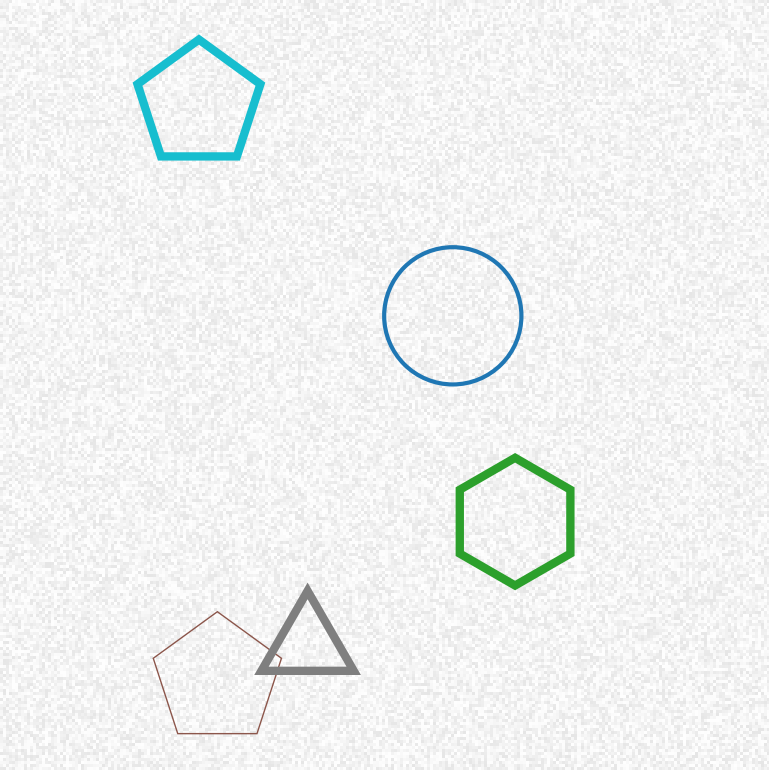[{"shape": "circle", "thickness": 1.5, "radius": 0.45, "center": [0.588, 0.59]}, {"shape": "hexagon", "thickness": 3, "radius": 0.41, "center": [0.669, 0.323]}, {"shape": "pentagon", "thickness": 0.5, "radius": 0.44, "center": [0.282, 0.118]}, {"shape": "triangle", "thickness": 3, "radius": 0.35, "center": [0.399, 0.163]}, {"shape": "pentagon", "thickness": 3, "radius": 0.42, "center": [0.258, 0.865]}]